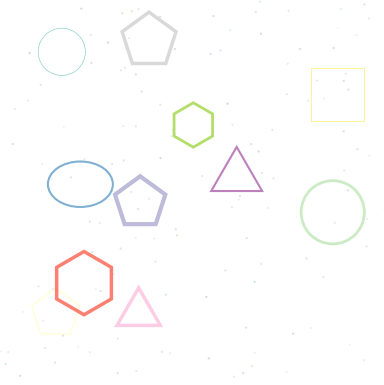[{"shape": "circle", "thickness": 0.5, "radius": 0.31, "center": [0.161, 0.865]}, {"shape": "pentagon", "thickness": 0.5, "radius": 0.33, "center": [0.144, 0.186]}, {"shape": "pentagon", "thickness": 3, "radius": 0.34, "center": [0.364, 0.473]}, {"shape": "hexagon", "thickness": 2.5, "radius": 0.41, "center": [0.218, 0.265]}, {"shape": "oval", "thickness": 1.5, "radius": 0.42, "center": [0.209, 0.521]}, {"shape": "hexagon", "thickness": 2, "radius": 0.29, "center": [0.502, 0.675]}, {"shape": "triangle", "thickness": 2.5, "radius": 0.33, "center": [0.36, 0.187]}, {"shape": "pentagon", "thickness": 2.5, "radius": 0.37, "center": [0.387, 0.895]}, {"shape": "triangle", "thickness": 1.5, "radius": 0.38, "center": [0.615, 0.542]}, {"shape": "circle", "thickness": 2, "radius": 0.41, "center": [0.864, 0.449]}, {"shape": "square", "thickness": 0.5, "radius": 0.34, "center": [0.877, 0.754]}]